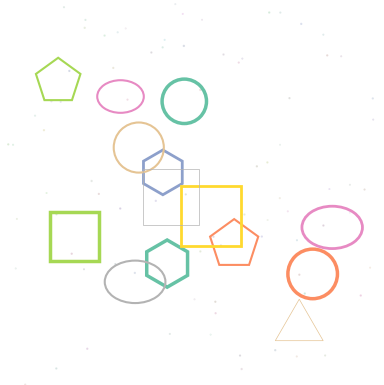[{"shape": "circle", "thickness": 2.5, "radius": 0.29, "center": [0.479, 0.737]}, {"shape": "hexagon", "thickness": 2.5, "radius": 0.31, "center": [0.434, 0.315]}, {"shape": "pentagon", "thickness": 1.5, "radius": 0.33, "center": [0.608, 0.365]}, {"shape": "circle", "thickness": 2.5, "radius": 0.32, "center": [0.812, 0.289]}, {"shape": "hexagon", "thickness": 2, "radius": 0.29, "center": [0.423, 0.552]}, {"shape": "oval", "thickness": 2, "radius": 0.39, "center": [0.863, 0.409]}, {"shape": "oval", "thickness": 1.5, "radius": 0.3, "center": [0.313, 0.749]}, {"shape": "pentagon", "thickness": 1.5, "radius": 0.3, "center": [0.151, 0.789]}, {"shape": "square", "thickness": 2.5, "radius": 0.32, "center": [0.193, 0.387]}, {"shape": "square", "thickness": 2, "radius": 0.39, "center": [0.548, 0.439]}, {"shape": "circle", "thickness": 1.5, "radius": 0.33, "center": [0.36, 0.617]}, {"shape": "triangle", "thickness": 0.5, "radius": 0.36, "center": [0.777, 0.151]}, {"shape": "oval", "thickness": 1.5, "radius": 0.39, "center": [0.351, 0.268]}, {"shape": "square", "thickness": 0.5, "radius": 0.36, "center": [0.444, 0.489]}]